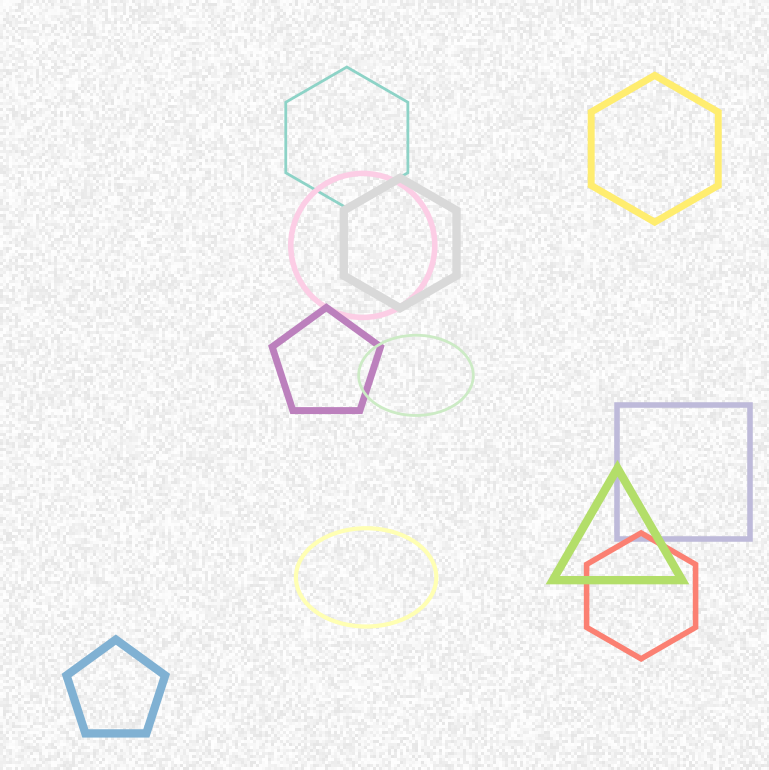[{"shape": "hexagon", "thickness": 1, "radius": 0.46, "center": [0.45, 0.821]}, {"shape": "oval", "thickness": 1.5, "radius": 0.46, "center": [0.475, 0.25]}, {"shape": "square", "thickness": 2, "radius": 0.43, "center": [0.888, 0.387]}, {"shape": "hexagon", "thickness": 2, "radius": 0.41, "center": [0.833, 0.226]}, {"shape": "pentagon", "thickness": 3, "radius": 0.34, "center": [0.15, 0.102]}, {"shape": "triangle", "thickness": 3, "radius": 0.48, "center": [0.802, 0.295]}, {"shape": "circle", "thickness": 2, "radius": 0.47, "center": [0.471, 0.681]}, {"shape": "hexagon", "thickness": 3, "radius": 0.42, "center": [0.52, 0.684]}, {"shape": "pentagon", "thickness": 2.5, "radius": 0.37, "center": [0.424, 0.527]}, {"shape": "oval", "thickness": 1, "radius": 0.37, "center": [0.54, 0.513]}, {"shape": "hexagon", "thickness": 2.5, "radius": 0.48, "center": [0.85, 0.807]}]